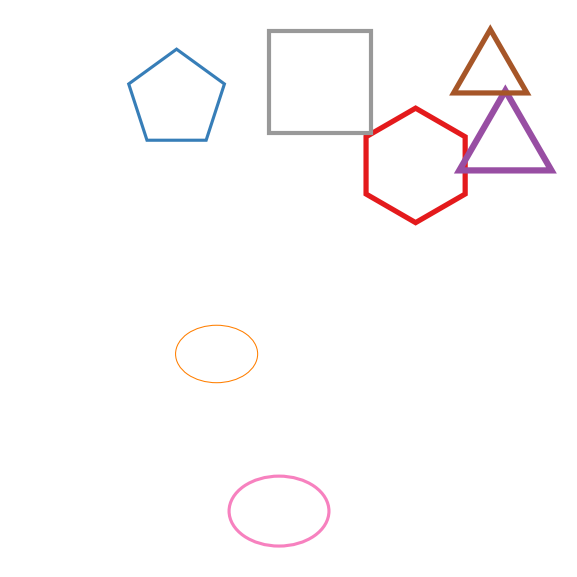[{"shape": "hexagon", "thickness": 2.5, "radius": 0.5, "center": [0.72, 0.713]}, {"shape": "pentagon", "thickness": 1.5, "radius": 0.44, "center": [0.306, 0.827]}, {"shape": "triangle", "thickness": 3, "radius": 0.46, "center": [0.875, 0.75]}, {"shape": "oval", "thickness": 0.5, "radius": 0.36, "center": [0.375, 0.386]}, {"shape": "triangle", "thickness": 2.5, "radius": 0.37, "center": [0.849, 0.875]}, {"shape": "oval", "thickness": 1.5, "radius": 0.43, "center": [0.483, 0.114]}, {"shape": "square", "thickness": 2, "radius": 0.44, "center": [0.555, 0.857]}]